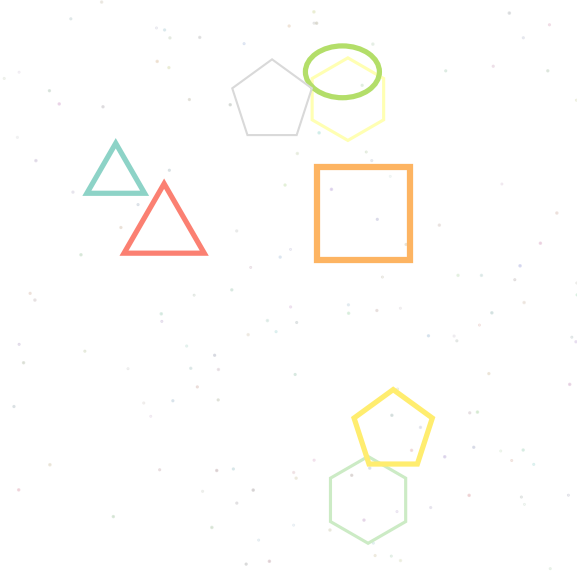[{"shape": "triangle", "thickness": 2.5, "radius": 0.29, "center": [0.2, 0.693]}, {"shape": "hexagon", "thickness": 1.5, "radius": 0.36, "center": [0.602, 0.827]}, {"shape": "triangle", "thickness": 2.5, "radius": 0.4, "center": [0.284, 0.601]}, {"shape": "square", "thickness": 3, "radius": 0.4, "center": [0.63, 0.629]}, {"shape": "oval", "thickness": 2.5, "radius": 0.32, "center": [0.593, 0.875]}, {"shape": "pentagon", "thickness": 1, "radius": 0.36, "center": [0.471, 0.824]}, {"shape": "hexagon", "thickness": 1.5, "radius": 0.38, "center": [0.637, 0.134]}, {"shape": "pentagon", "thickness": 2.5, "radius": 0.36, "center": [0.681, 0.253]}]